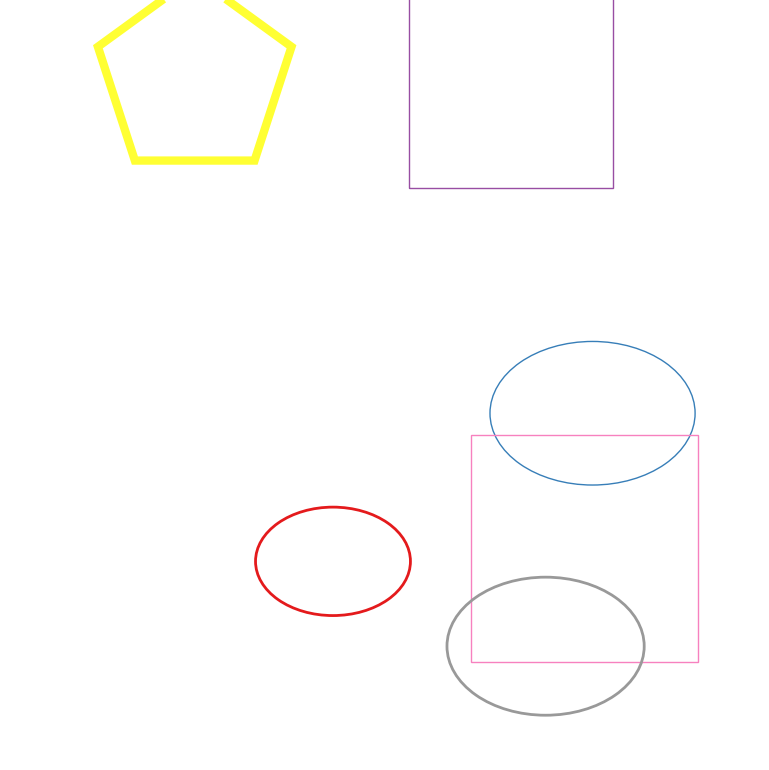[{"shape": "oval", "thickness": 1, "radius": 0.5, "center": [0.432, 0.271]}, {"shape": "oval", "thickness": 0.5, "radius": 0.67, "center": [0.77, 0.463]}, {"shape": "square", "thickness": 0.5, "radius": 0.66, "center": [0.663, 0.888]}, {"shape": "pentagon", "thickness": 3, "radius": 0.66, "center": [0.253, 0.898]}, {"shape": "square", "thickness": 0.5, "radius": 0.74, "center": [0.759, 0.287]}, {"shape": "oval", "thickness": 1, "radius": 0.64, "center": [0.709, 0.161]}]